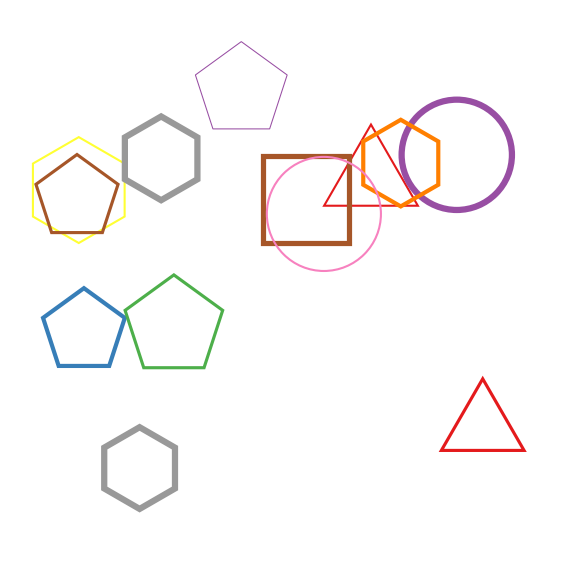[{"shape": "triangle", "thickness": 1.5, "radius": 0.41, "center": [0.836, 0.261]}, {"shape": "triangle", "thickness": 1, "radius": 0.47, "center": [0.642, 0.69]}, {"shape": "pentagon", "thickness": 2, "radius": 0.37, "center": [0.145, 0.426]}, {"shape": "pentagon", "thickness": 1.5, "radius": 0.44, "center": [0.301, 0.434]}, {"shape": "pentagon", "thickness": 0.5, "radius": 0.42, "center": [0.418, 0.844]}, {"shape": "circle", "thickness": 3, "radius": 0.48, "center": [0.791, 0.731]}, {"shape": "hexagon", "thickness": 2, "radius": 0.38, "center": [0.694, 0.717]}, {"shape": "hexagon", "thickness": 1, "radius": 0.46, "center": [0.136, 0.67]}, {"shape": "square", "thickness": 2.5, "radius": 0.37, "center": [0.53, 0.654]}, {"shape": "pentagon", "thickness": 1.5, "radius": 0.37, "center": [0.133, 0.657]}, {"shape": "circle", "thickness": 1, "radius": 0.49, "center": [0.561, 0.629]}, {"shape": "hexagon", "thickness": 3, "radius": 0.36, "center": [0.279, 0.725]}, {"shape": "hexagon", "thickness": 3, "radius": 0.35, "center": [0.242, 0.189]}]